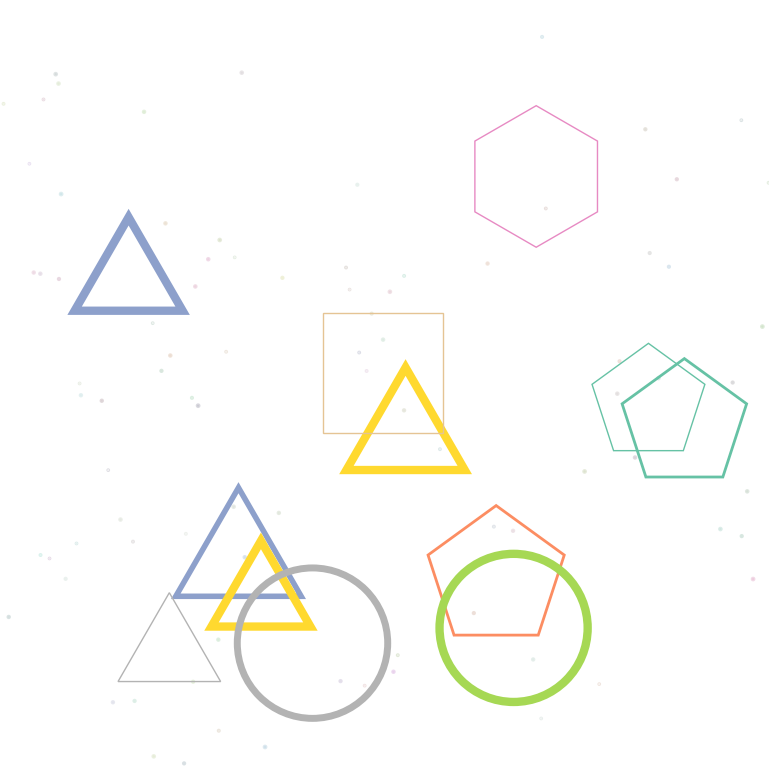[{"shape": "pentagon", "thickness": 1, "radius": 0.43, "center": [0.889, 0.449]}, {"shape": "pentagon", "thickness": 0.5, "radius": 0.39, "center": [0.842, 0.477]}, {"shape": "pentagon", "thickness": 1, "radius": 0.46, "center": [0.644, 0.25]}, {"shape": "triangle", "thickness": 3, "radius": 0.4, "center": [0.167, 0.637]}, {"shape": "triangle", "thickness": 2, "radius": 0.47, "center": [0.31, 0.273]}, {"shape": "hexagon", "thickness": 0.5, "radius": 0.46, "center": [0.696, 0.771]}, {"shape": "circle", "thickness": 3, "radius": 0.48, "center": [0.667, 0.185]}, {"shape": "triangle", "thickness": 3, "radius": 0.37, "center": [0.339, 0.223]}, {"shape": "triangle", "thickness": 3, "radius": 0.44, "center": [0.527, 0.434]}, {"shape": "square", "thickness": 0.5, "radius": 0.39, "center": [0.497, 0.515]}, {"shape": "triangle", "thickness": 0.5, "radius": 0.38, "center": [0.22, 0.153]}, {"shape": "circle", "thickness": 2.5, "radius": 0.49, "center": [0.406, 0.165]}]